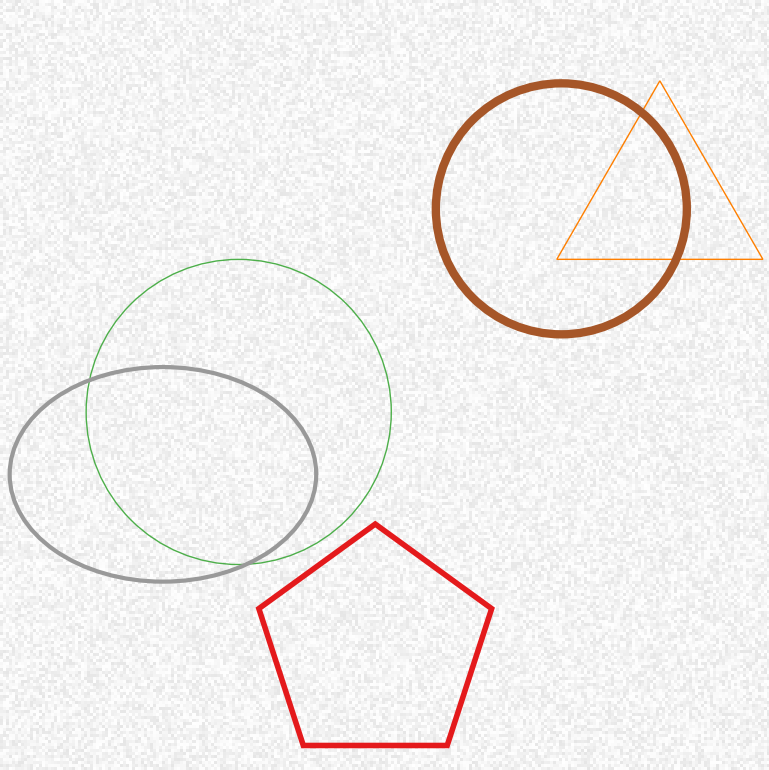[{"shape": "pentagon", "thickness": 2, "radius": 0.79, "center": [0.487, 0.16]}, {"shape": "circle", "thickness": 0.5, "radius": 0.99, "center": [0.31, 0.465]}, {"shape": "triangle", "thickness": 0.5, "radius": 0.77, "center": [0.857, 0.74]}, {"shape": "circle", "thickness": 3, "radius": 0.81, "center": [0.729, 0.729]}, {"shape": "oval", "thickness": 1.5, "radius": 1.0, "center": [0.212, 0.384]}]